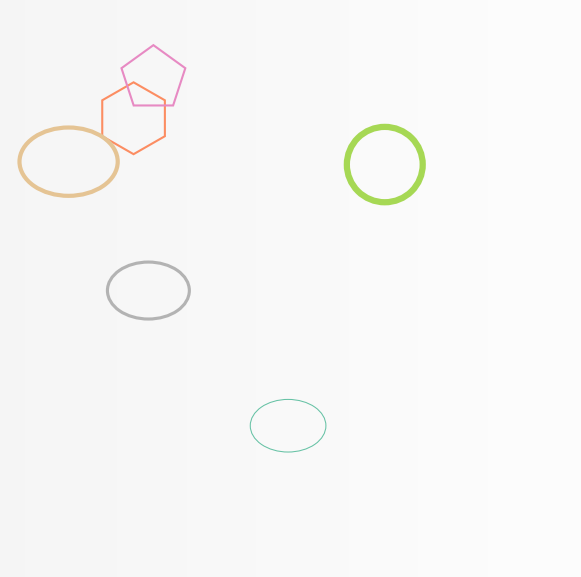[{"shape": "oval", "thickness": 0.5, "radius": 0.33, "center": [0.496, 0.262]}, {"shape": "hexagon", "thickness": 1, "radius": 0.31, "center": [0.23, 0.794]}, {"shape": "pentagon", "thickness": 1, "radius": 0.29, "center": [0.264, 0.863]}, {"shape": "circle", "thickness": 3, "radius": 0.33, "center": [0.662, 0.714]}, {"shape": "oval", "thickness": 2, "radius": 0.42, "center": [0.118, 0.719]}, {"shape": "oval", "thickness": 1.5, "radius": 0.35, "center": [0.255, 0.496]}]